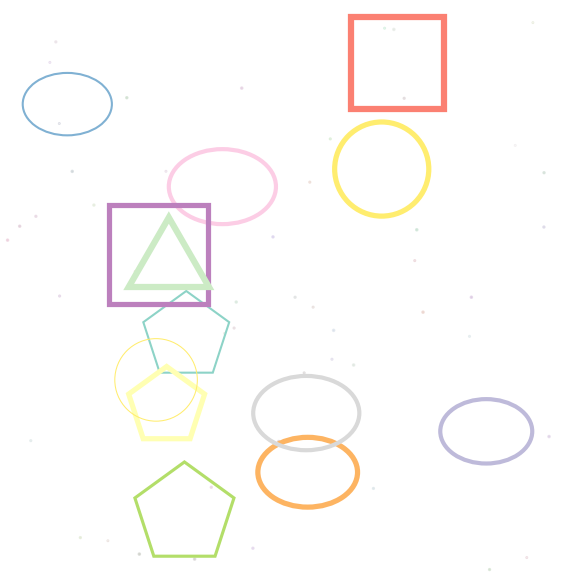[{"shape": "pentagon", "thickness": 1, "radius": 0.39, "center": [0.323, 0.417]}, {"shape": "pentagon", "thickness": 2.5, "radius": 0.35, "center": [0.289, 0.295]}, {"shape": "oval", "thickness": 2, "radius": 0.4, "center": [0.842, 0.252]}, {"shape": "square", "thickness": 3, "radius": 0.4, "center": [0.689, 0.89]}, {"shape": "oval", "thickness": 1, "radius": 0.39, "center": [0.117, 0.819]}, {"shape": "oval", "thickness": 2.5, "radius": 0.43, "center": [0.533, 0.181]}, {"shape": "pentagon", "thickness": 1.5, "radius": 0.45, "center": [0.319, 0.109]}, {"shape": "oval", "thickness": 2, "radius": 0.46, "center": [0.385, 0.676]}, {"shape": "oval", "thickness": 2, "radius": 0.46, "center": [0.53, 0.284]}, {"shape": "square", "thickness": 2.5, "radius": 0.43, "center": [0.274, 0.559]}, {"shape": "triangle", "thickness": 3, "radius": 0.4, "center": [0.292, 0.542]}, {"shape": "circle", "thickness": 0.5, "radius": 0.36, "center": [0.27, 0.341]}, {"shape": "circle", "thickness": 2.5, "radius": 0.41, "center": [0.661, 0.706]}]